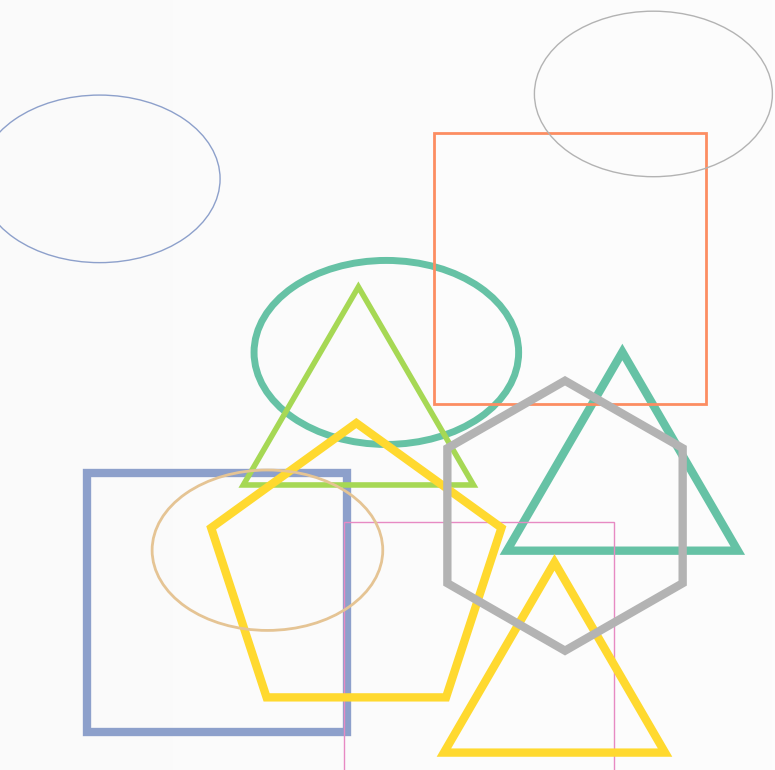[{"shape": "oval", "thickness": 2.5, "radius": 0.85, "center": [0.499, 0.542]}, {"shape": "triangle", "thickness": 3, "radius": 0.86, "center": [0.803, 0.371]}, {"shape": "square", "thickness": 1, "radius": 0.88, "center": [0.736, 0.651]}, {"shape": "oval", "thickness": 0.5, "radius": 0.78, "center": [0.129, 0.768]}, {"shape": "square", "thickness": 3, "radius": 0.84, "center": [0.28, 0.218]}, {"shape": "square", "thickness": 0.5, "radius": 0.87, "center": [0.618, 0.147]}, {"shape": "triangle", "thickness": 2, "radius": 0.86, "center": [0.462, 0.456]}, {"shape": "triangle", "thickness": 3, "radius": 0.82, "center": [0.715, 0.105]}, {"shape": "pentagon", "thickness": 3, "radius": 0.98, "center": [0.46, 0.254]}, {"shape": "oval", "thickness": 1, "radius": 0.74, "center": [0.345, 0.285]}, {"shape": "oval", "thickness": 0.5, "radius": 0.77, "center": [0.843, 0.878]}, {"shape": "hexagon", "thickness": 3, "radius": 0.88, "center": [0.729, 0.33]}]